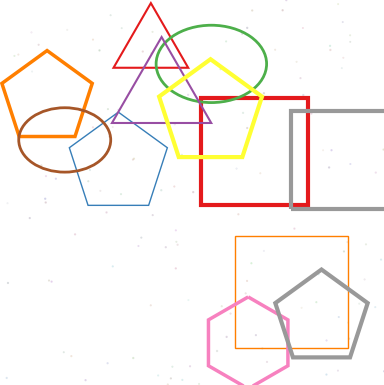[{"shape": "square", "thickness": 3, "radius": 0.69, "center": [0.661, 0.607]}, {"shape": "triangle", "thickness": 1.5, "radius": 0.56, "center": [0.392, 0.88]}, {"shape": "pentagon", "thickness": 1, "radius": 0.67, "center": [0.307, 0.575]}, {"shape": "oval", "thickness": 2, "radius": 0.72, "center": [0.549, 0.834]}, {"shape": "triangle", "thickness": 1.5, "radius": 0.74, "center": [0.42, 0.755]}, {"shape": "square", "thickness": 1, "radius": 0.73, "center": [0.757, 0.241]}, {"shape": "pentagon", "thickness": 2.5, "radius": 0.62, "center": [0.122, 0.745]}, {"shape": "pentagon", "thickness": 3, "radius": 0.7, "center": [0.547, 0.706]}, {"shape": "oval", "thickness": 2, "radius": 0.6, "center": [0.168, 0.637]}, {"shape": "hexagon", "thickness": 2.5, "radius": 0.6, "center": [0.645, 0.11]}, {"shape": "square", "thickness": 3, "radius": 0.64, "center": [0.883, 0.585]}, {"shape": "pentagon", "thickness": 3, "radius": 0.63, "center": [0.835, 0.174]}]